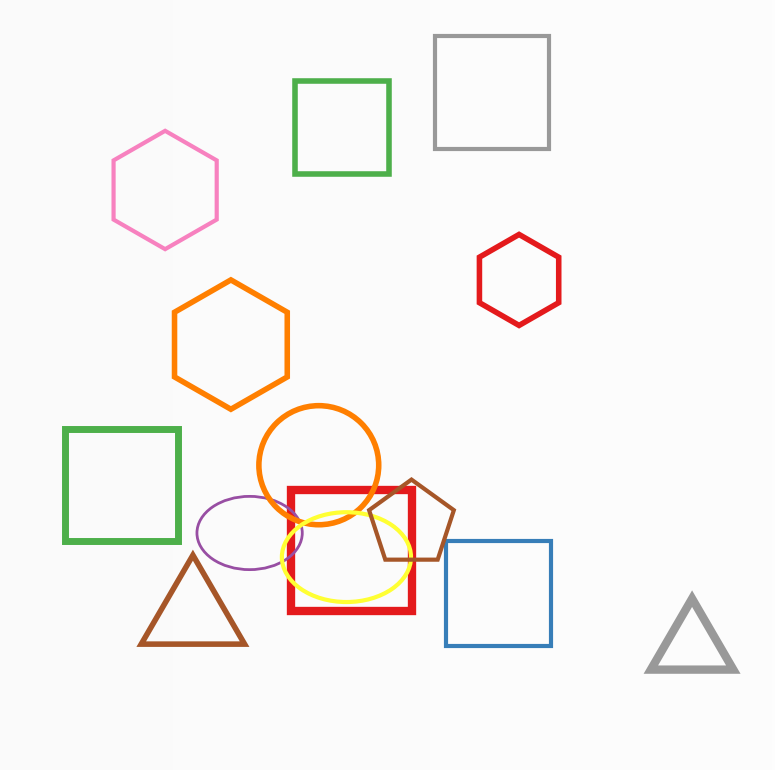[{"shape": "square", "thickness": 3, "radius": 0.39, "center": [0.453, 0.285]}, {"shape": "hexagon", "thickness": 2, "radius": 0.3, "center": [0.67, 0.636]}, {"shape": "square", "thickness": 1.5, "radius": 0.34, "center": [0.643, 0.229]}, {"shape": "square", "thickness": 2.5, "radius": 0.36, "center": [0.157, 0.37]}, {"shape": "square", "thickness": 2, "radius": 0.3, "center": [0.441, 0.835]}, {"shape": "oval", "thickness": 1, "radius": 0.34, "center": [0.322, 0.308]}, {"shape": "hexagon", "thickness": 2, "radius": 0.42, "center": [0.298, 0.552]}, {"shape": "circle", "thickness": 2, "radius": 0.39, "center": [0.411, 0.396]}, {"shape": "oval", "thickness": 1.5, "radius": 0.42, "center": [0.447, 0.276]}, {"shape": "pentagon", "thickness": 1.5, "radius": 0.29, "center": [0.531, 0.32]}, {"shape": "triangle", "thickness": 2, "radius": 0.39, "center": [0.249, 0.202]}, {"shape": "hexagon", "thickness": 1.5, "radius": 0.38, "center": [0.213, 0.753]}, {"shape": "square", "thickness": 1.5, "radius": 0.37, "center": [0.634, 0.88]}, {"shape": "triangle", "thickness": 3, "radius": 0.31, "center": [0.893, 0.161]}]